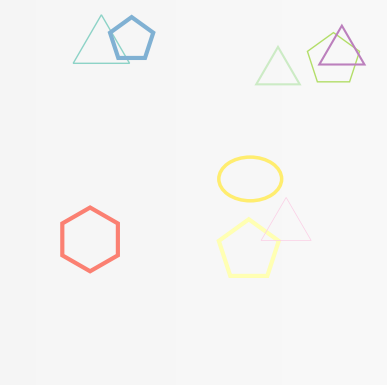[{"shape": "triangle", "thickness": 1, "radius": 0.42, "center": [0.262, 0.878]}, {"shape": "pentagon", "thickness": 3, "radius": 0.41, "center": [0.642, 0.349]}, {"shape": "hexagon", "thickness": 3, "radius": 0.41, "center": [0.232, 0.378]}, {"shape": "pentagon", "thickness": 3, "radius": 0.29, "center": [0.34, 0.897]}, {"shape": "pentagon", "thickness": 1, "radius": 0.35, "center": [0.861, 0.845]}, {"shape": "triangle", "thickness": 0.5, "radius": 0.37, "center": [0.738, 0.413]}, {"shape": "triangle", "thickness": 1.5, "radius": 0.34, "center": [0.882, 0.866]}, {"shape": "triangle", "thickness": 1.5, "radius": 0.32, "center": [0.717, 0.813]}, {"shape": "oval", "thickness": 2.5, "radius": 0.41, "center": [0.646, 0.535]}]